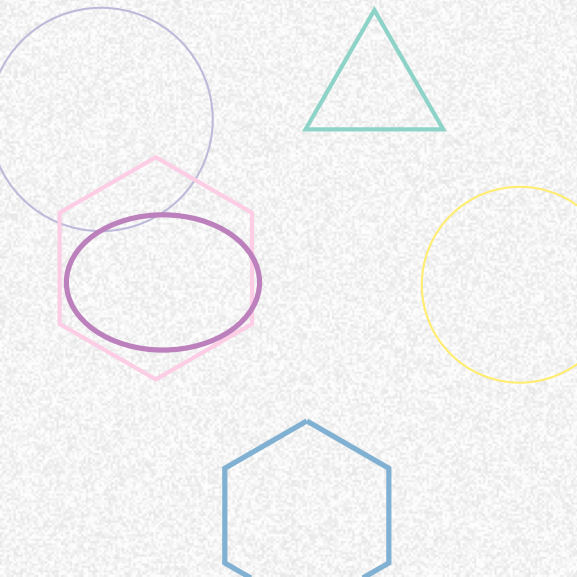[{"shape": "triangle", "thickness": 2, "radius": 0.69, "center": [0.648, 0.844]}, {"shape": "circle", "thickness": 1, "radius": 0.97, "center": [0.175, 0.792]}, {"shape": "hexagon", "thickness": 2.5, "radius": 0.82, "center": [0.531, 0.106]}, {"shape": "hexagon", "thickness": 2, "radius": 0.96, "center": [0.27, 0.534]}, {"shape": "oval", "thickness": 2.5, "radius": 0.84, "center": [0.282, 0.51]}, {"shape": "circle", "thickness": 1, "radius": 0.85, "center": [0.9, 0.506]}]